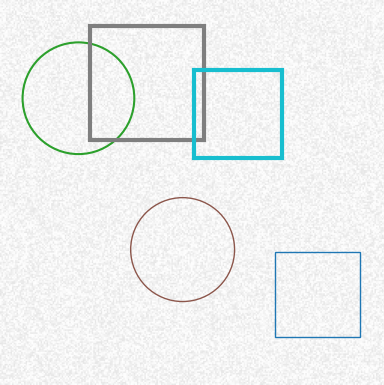[{"shape": "square", "thickness": 1, "radius": 0.55, "center": [0.826, 0.235]}, {"shape": "circle", "thickness": 1.5, "radius": 0.73, "center": [0.204, 0.745]}, {"shape": "circle", "thickness": 1, "radius": 0.67, "center": [0.474, 0.352]}, {"shape": "square", "thickness": 3, "radius": 0.74, "center": [0.382, 0.784]}, {"shape": "square", "thickness": 3, "radius": 0.57, "center": [0.618, 0.704]}]